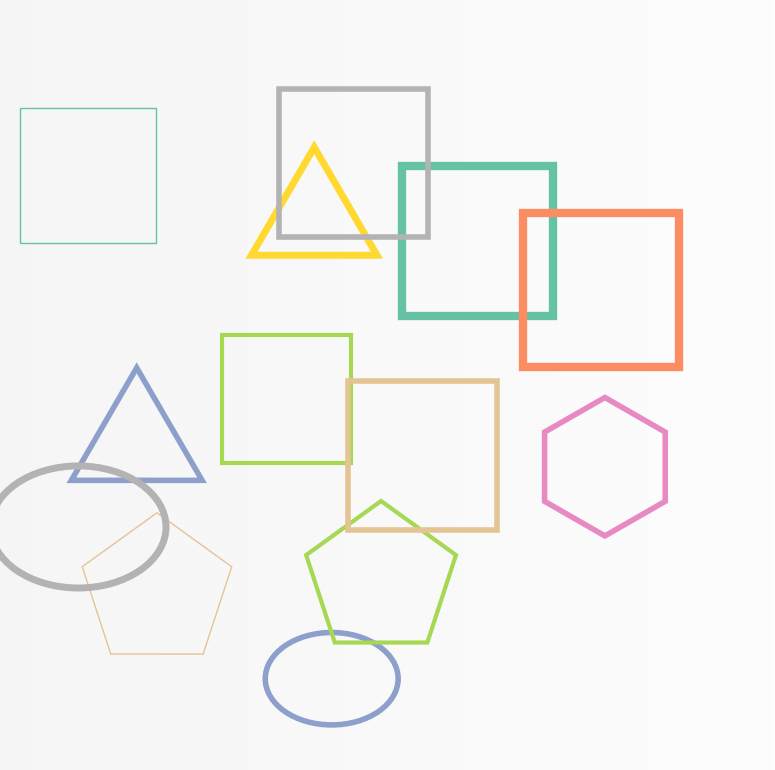[{"shape": "square", "thickness": 0.5, "radius": 0.44, "center": [0.114, 0.772]}, {"shape": "square", "thickness": 3, "radius": 0.49, "center": [0.616, 0.687]}, {"shape": "square", "thickness": 3, "radius": 0.5, "center": [0.775, 0.623]}, {"shape": "oval", "thickness": 2, "radius": 0.43, "center": [0.428, 0.119]}, {"shape": "triangle", "thickness": 2, "radius": 0.49, "center": [0.176, 0.425]}, {"shape": "hexagon", "thickness": 2, "radius": 0.45, "center": [0.781, 0.394]}, {"shape": "square", "thickness": 1.5, "radius": 0.42, "center": [0.37, 0.482]}, {"shape": "pentagon", "thickness": 1.5, "radius": 0.51, "center": [0.492, 0.248]}, {"shape": "triangle", "thickness": 2.5, "radius": 0.47, "center": [0.405, 0.715]}, {"shape": "square", "thickness": 2, "radius": 0.48, "center": [0.545, 0.408]}, {"shape": "pentagon", "thickness": 0.5, "radius": 0.51, "center": [0.203, 0.233]}, {"shape": "oval", "thickness": 2.5, "radius": 0.57, "center": [0.101, 0.316]}, {"shape": "square", "thickness": 2, "radius": 0.48, "center": [0.456, 0.789]}]